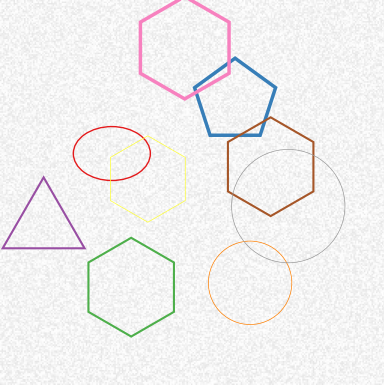[{"shape": "oval", "thickness": 1, "radius": 0.5, "center": [0.29, 0.601]}, {"shape": "pentagon", "thickness": 2.5, "radius": 0.55, "center": [0.611, 0.738]}, {"shape": "hexagon", "thickness": 1.5, "radius": 0.64, "center": [0.341, 0.254]}, {"shape": "triangle", "thickness": 1.5, "radius": 0.61, "center": [0.113, 0.416]}, {"shape": "circle", "thickness": 0.5, "radius": 0.54, "center": [0.65, 0.265]}, {"shape": "hexagon", "thickness": 0.5, "radius": 0.56, "center": [0.384, 0.535]}, {"shape": "hexagon", "thickness": 1.5, "radius": 0.64, "center": [0.703, 0.567]}, {"shape": "hexagon", "thickness": 2.5, "radius": 0.66, "center": [0.48, 0.876]}, {"shape": "circle", "thickness": 0.5, "radius": 0.74, "center": [0.749, 0.465]}]